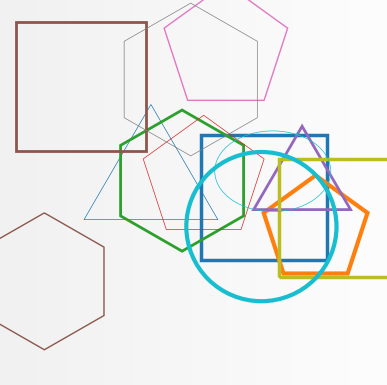[{"shape": "triangle", "thickness": 0.5, "radius": 1.0, "center": [0.39, 0.529]}, {"shape": "square", "thickness": 2.5, "radius": 0.81, "center": [0.681, 0.487]}, {"shape": "pentagon", "thickness": 3, "radius": 0.7, "center": [0.814, 0.404]}, {"shape": "hexagon", "thickness": 2, "radius": 0.92, "center": [0.47, 0.531]}, {"shape": "pentagon", "thickness": 0.5, "radius": 0.82, "center": [0.526, 0.537]}, {"shape": "triangle", "thickness": 2, "radius": 0.72, "center": [0.78, 0.528]}, {"shape": "hexagon", "thickness": 1, "radius": 0.89, "center": [0.114, 0.269]}, {"shape": "square", "thickness": 2, "radius": 0.84, "center": [0.208, 0.776]}, {"shape": "pentagon", "thickness": 1, "radius": 0.84, "center": [0.583, 0.875]}, {"shape": "hexagon", "thickness": 0.5, "radius": 0.99, "center": [0.492, 0.794]}, {"shape": "square", "thickness": 2.5, "radius": 0.76, "center": [0.871, 0.434]}, {"shape": "circle", "thickness": 3, "radius": 0.97, "center": [0.675, 0.411]}, {"shape": "oval", "thickness": 0.5, "radius": 0.75, "center": [0.704, 0.555]}]